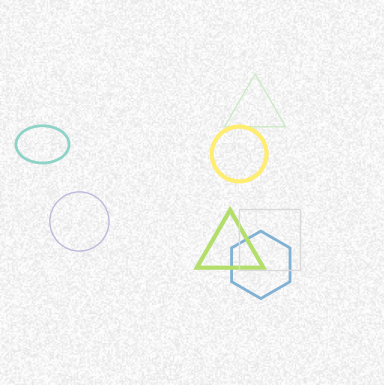[{"shape": "oval", "thickness": 2, "radius": 0.35, "center": [0.11, 0.625]}, {"shape": "circle", "thickness": 1, "radius": 0.38, "center": [0.206, 0.425]}, {"shape": "hexagon", "thickness": 2, "radius": 0.44, "center": [0.677, 0.312]}, {"shape": "triangle", "thickness": 3, "radius": 0.5, "center": [0.598, 0.355]}, {"shape": "square", "thickness": 1, "radius": 0.4, "center": [0.699, 0.379]}, {"shape": "triangle", "thickness": 1, "radius": 0.46, "center": [0.663, 0.716]}, {"shape": "circle", "thickness": 3, "radius": 0.36, "center": [0.621, 0.6]}]